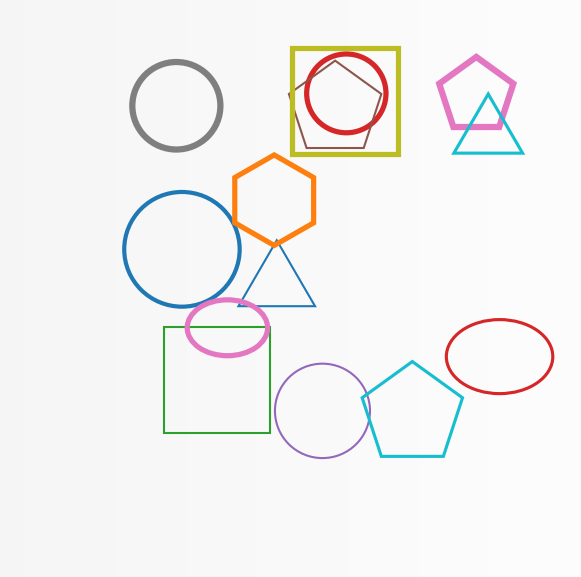[{"shape": "circle", "thickness": 2, "radius": 0.5, "center": [0.313, 0.567]}, {"shape": "triangle", "thickness": 1, "radius": 0.38, "center": [0.476, 0.507]}, {"shape": "hexagon", "thickness": 2.5, "radius": 0.39, "center": [0.472, 0.652]}, {"shape": "square", "thickness": 1, "radius": 0.46, "center": [0.373, 0.341]}, {"shape": "circle", "thickness": 2.5, "radius": 0.34, "center": [0.596, 0.837]}, {"shape": "oval", "thickness": 1.5, "radius": 0.46, "center": [0.859, 0.382]}, {"shape": "circle", "thickness": 1, "radius": 0.41, "center": [0.555, 0.288]}, {"shape": "pentagon", "thickness": 1, "radius": 0.42, "center": [0.577, 0.81]}, {"shape": "oval", "thickness": 2.5, "radius": 0.35, "center": [0.391, 0.432]}, {"shape": "pentagon", "thickness": 3, "radius": 0.34, "center": [0.819, 0.833]}, {"shape": "circle", "thickness": 3, "radius": 0.38, "center": [0.303, 0.816]}, {"shape": "square", "thickness": 2.5, "radius": 0.46, "center": [0.594, 0.824]}, {"shape": "pentagon", "thickness": 1.5, "radius": 0.45, "center": [0.709, 0.282]}, {"shape": "triangle", "thickness": 1.5, "radius": 0.34, "center": [0.84, 0.768]}]